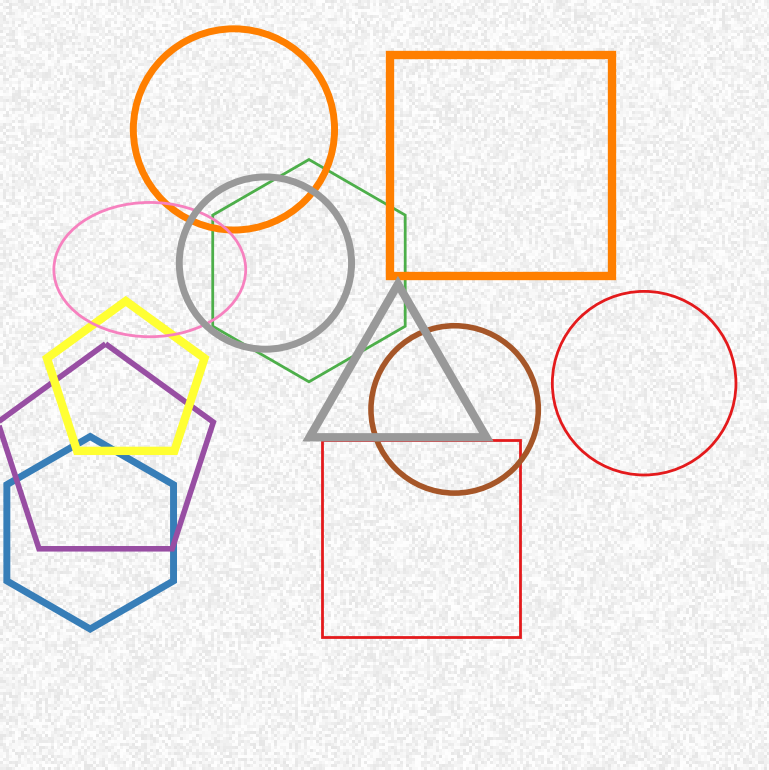[{"shape": "circle", "thickness": 1, "radius": 0.6, "center": [0.837, 0.502]}, {"shape": "square", "thickness": 1, "radius": 0.64, "center": [0.547, 0.301]}, {"shape": "hexagon", "thickness": 2.5, "radius": 0.62, "center": [0.117, 0.308]}, {"shape": "hexagon", "thickness": 1, "radius": 0.72, "center": [0.401, 0.648]}, {"shape": "pentagon", "thickness": 2, "radius": 0.74, "center": [0.137, 0.406]}, {"shape": "circle", "thickness": 2.5, "radius": 0.65, "center": [0.304, 0.832]}, {"shape": "square", "thickness": 3, "radius": 0.72, "center": [0.65, 0.785]}, {"shape": "pentagon", "thickness": 3, "radius": 0.54, "center": [0.163, 0.501]}, {"shape": "circle", "thickness": 2, "radius": 0.54, "center": [0.59, 0.468]}, {"shape": "oval", "thickness": 1, "radius": 0.62, "center": [0.195, 0.65]}, {"shape": "triangle", "thickness": 3, "radius": 0.66, "center": [0.517, 0.498]}, {"shape": "circle", "thickness": 2.5, "radius": 0.56, "center": [0.345, 0.658]}]